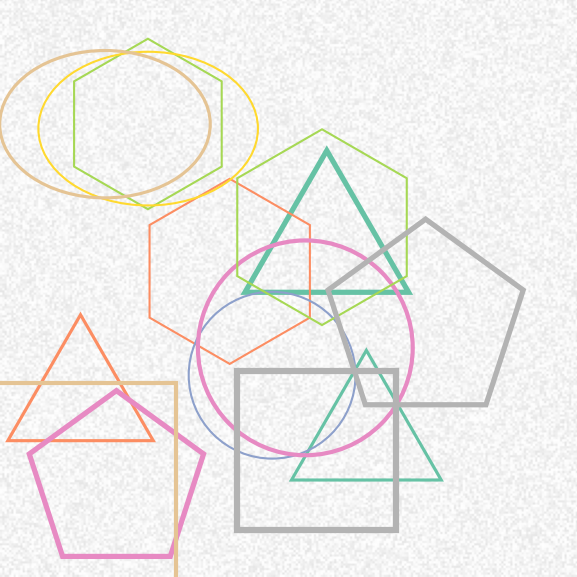[{"shape": "triangle", "thickness": 1.5, "radius": 0.75, "center": [0.634, 0.243]}, {"shape": "triangle", "thickness": 2.5, "radius": 0.82, "center": [0.566, 0.575]}, {"shape": "hexagon", "thickness": 1, "radius": 0.8, "center": [0.398, 0.529]}, {"shape": "triangle", "thickness": 1.5, "radius": 0.73, "center": [0.139, 0.309]}, {"shape": "circle", "thickness": 1, "radius": 0.72, "center": [0.471, 0.349]}, {"shape": "circle", "thickness": 2, "radius": 0.93, "center": [0.529, 0.397]}, {"shape": "pentagon", "thickness": 2.5, "radius": 0.79, "center": [0.202, 0.164]}, {"shape": "hexagon", "thickness": 1, "radius": 0.85, "center": [0.558, 0.606]}, {"shape": "hexagon", "thickness": 1, "radius": 0.74, "center": [0.256, 0.784]}, {"shape": "oval", "thickness": 1, "radius": 0.95, "center": [0.257, 0.776]}, {"shape": "square", "thickness": 2, "radius": 0.87, "center": [0.132, 0.163]}, {"shape": "oval", "thickness": 1.5, "radius": 0.91, "center": [0.182, 0.784]}, {"shape": "square", "thickness": 3, "radius": 0.69, "center": [0.548, 0.219]}, {"shape": "pentagon", "thickness": 2.5, "radius": 0.89, "center": [0.737, 0.442]}]